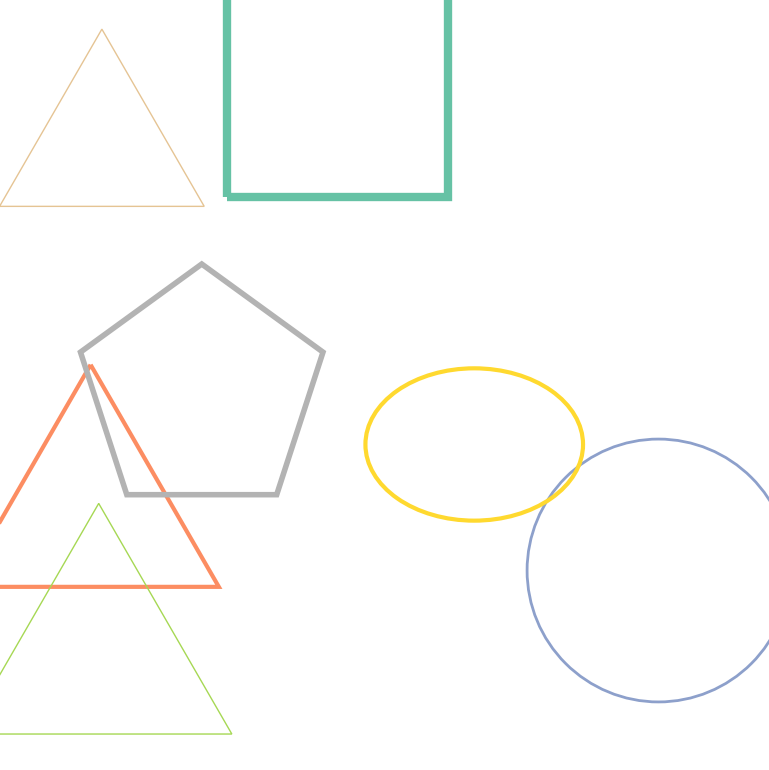[{"shape": "square", "thickness": 3, "radius": 0.72, "center": [0.438, 0.887]}, {"shape": "triangle", "thickness": 1.5, "radius": 0.96, "center": [0.118, 0.334]}, {"shape": "circle", "thickness": 1, "radius": 0.85, "center": [0.855, 0.259]}, {"shape": "triangle", "thickness": 0.5, "radius": 1.0, "center": [0.128, 0.147]}, {"shape": "oval", "thickness": 1.5, "radius": 0.71, "center": [0.616, 0.423]}, {"shape": "triangle", "thickness": 0.5, "radius": 0.77, "center": [0.132, 0.809]}, {"shape": "pentagon", "thickness": 2, "radius": 0.83, "center": [0.262, 0.492]}]